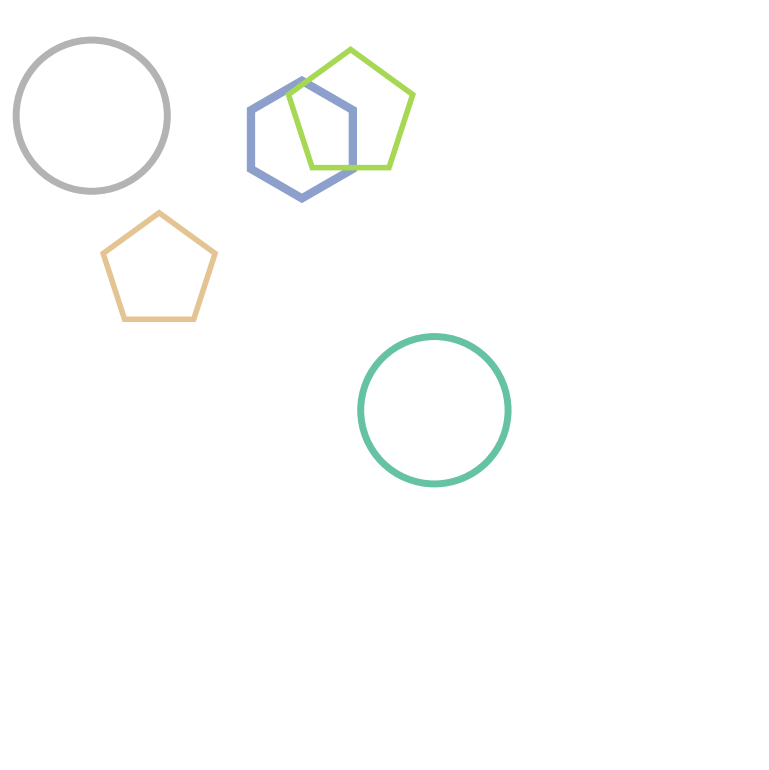[{"shape": "circle", "thickness": 2.5, "radius": 0.48, "center": [0.564, 0.467]}, {"shape": "hexagon", "thickness": 3, "radius": 0.38, "center": [0.392, 0.819]}, {"shape": "pentagon", "thickness": 2, "radius": 0.42, "center": [0.455, 0.851]}, {"shape": "pentagon", "thickness": 2, "radius": 0.38, "center": [0.207, 0.647]}, {"shape": "circle", "thickness": 2.5, "radius": 0.49, "center": [0.119, 0.85]}]